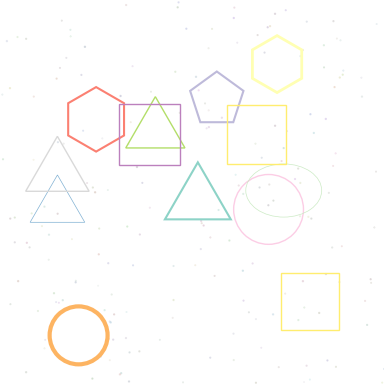[{"shape": "triangle", "thickness": 1.5, "radius": 0.49, "center": [0.514, 0.48]}, {"shape": "hexagon", "thickness": 2, "radius": 0.37, "center": [0.72, 0.834]}, {"shape": "pentagon", "thickness": 1.5, "radius": 0.36, "center": [0.563, 0.741]}, {"shape": "hexagon", "thickness": 1.5, "radius": 0.42, "center": [0.25, 0.69]}, {"shape": "triangle", "thickness": 0.5, "radius": 0.41, "center": [0.149, 0.464]}, {"shape": "circle", "thickness": 3, "radius": 0.38, "center": [0.204, 0.129]}, {"shape": "triangle", "thickness": 1, "radius": 0.44, "center": [0.404, 0.66]}, {"shape": "circle", "thickness": 1, "radius": 0.45, "center": [0.698, 0.456]}, {"shape": "triangle", "thickness": 1, "radius": 0.48, "center": [0.149, 0.551]}, {"shape": "square", "thickness": 1, "radius": 0.39, "center": [0.389, 0.65]}, {"shape": "oval", "thickness": 0.5, "radius": 0.49, "center": [0.737, 0.505]}, {"shape": "square", "thickness": 1, "radius": 0.37, "center": [0.805, 0.216]}, {"shape": "square", "thickness": 1, "radius": 0.38, "center": [0.665, 0.651]}]